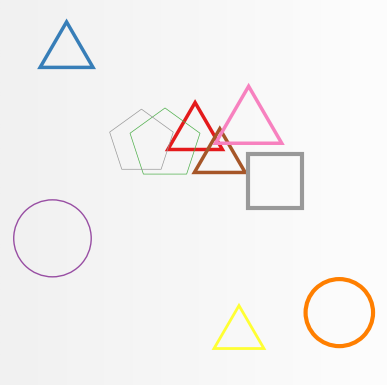[{"shape": "triangle", "thickness": 2.5, "radius": 0.41, "center": [0.503, 0.652]}, {"shape": "triangle", "thickness": 2.5, "radius": 0.39, "center": [0.172, 0.864]}, {"shape": "pentagon", "thickness": 0.5, "radius": 0.47, "center": [0.426, 0.625]}, {"shape": "circle", "thickness": 1, "radius": 0.5, "center": [0.135, 0.381]}, {"shape": "circle", "thickness": 3, "radius": 0.44, "center": [0.876, 0.188]}, {"shape": "triangle", "thickness": 2, "radius": 0.37, "center": [0.617, 0.132]}, {"shape": "triangle", "thickness": 2.5, "radius": 0.38, "center": [0.567, 0.59]}, {"shape": "triangle", "thickness": 2.5, "radius": 0.49, "center": [0.642, 0.677]}, {"shape": "pentagon", "thickness": 0.5, "radius": 0.43, "center": [0.365, 0.63]}, {"shape": "square", "thickness": 3, "radius": 0.35, "center": [0.71, 0.53]}]